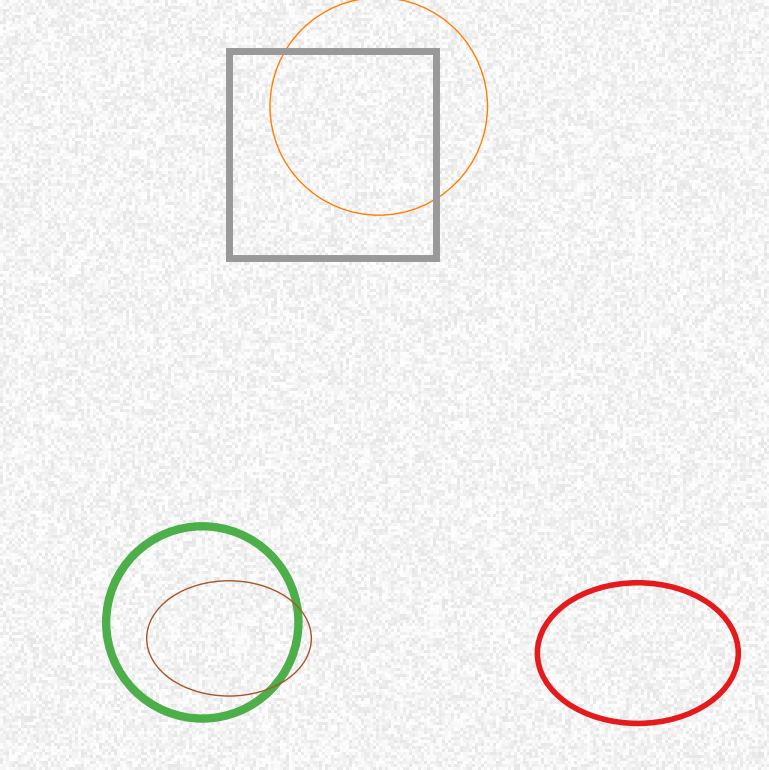[{"shape": "oval", "thickness": 2, "radius": 0.65, "center": [0.828, 0.152]}, {"shape": "circle", "thickness": 3, "radius": 0.62, "center": [0.263, 0.192]}, {"shape": "circle", "thickness": 0.5, "radius": 0.71, "center": [0.492, 0.862]}, {"shape": "oval", "thickness": 0.5, "radius": 0.53, "center": [0.297, 0.171]}, {"shape": "square", "thickness": 2.5, "radius": 0.67, "center": [0.432, 0.8]}]